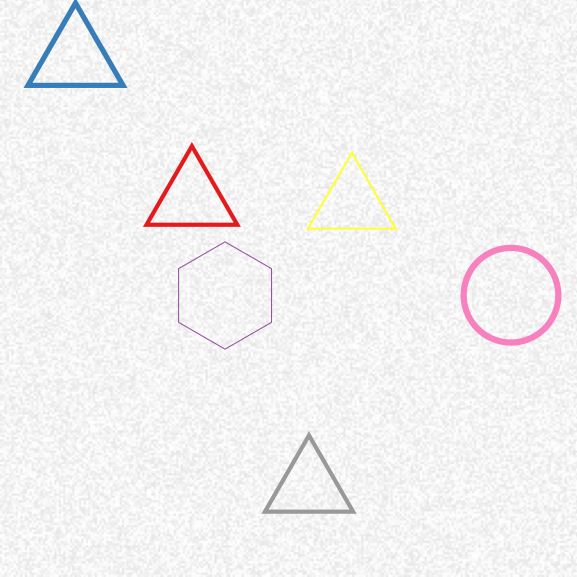[{"shape": "triangle", "thickness": 2, "radius": 0.45, "center": [0.332, 0.655]}, {"shape": "triangle", "thickness": 2.5, "radius": 0.47, "center": [0.131, 0.899]}, {"shape": "hexagon", "thickness": 0.5, "radius": 0.46, "center": [0.39, 0.487]}, {"shape": "triangle", "thickness": 1, "radius": 0.44, "center": [0.609, 0.647]}, {"shape": "circle", "thickness": 3, "radius": 0.41, "center": [0.885, 0.488]}, {"shape": "triangle", "thickness": 2, "radius": 0.44, "center": [0.535, 0.157]}]